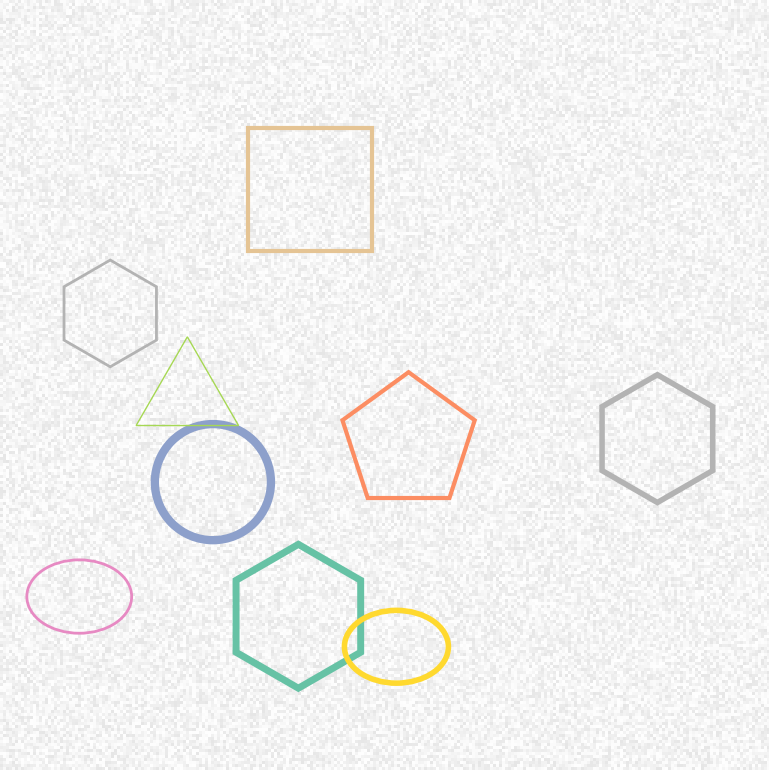[{"shape": "hexagon", "thickness": 2.5, "radius": 0.47, "center": [0.388, 0.2]}, {"shape": "pentagon", "thickness": 1.5, "radius": 0.45, "center": [0.531, 0.426]}, {"shape": "circle", "thickness": 3, "radius": 0.38, "center": [0.277, 0.374]}, {"shape": "oval", "thickness": 1, "radius": 0.34, "center": [0.103, 0.225]}, {"shape": "triangle", "thickness": 0.5, "radius": 0.38, "center": [0.243, 0.486]}, {"shape": "oval", "thickness": 2, "radius": 0.34, "center": [0.515, 0.16]}, {"shape": "square", "thickness": 1.5, "radius": 0.4, "center": [0.403, 0.754]}, {"shape": "hexagon", "thickness": 1, "radius": 0.35, "center": [0.143, 0.593]}, {"shape": "hexagon", "thickness": 2, "radius": 0.41, "center": [0.854, 0.43]}]